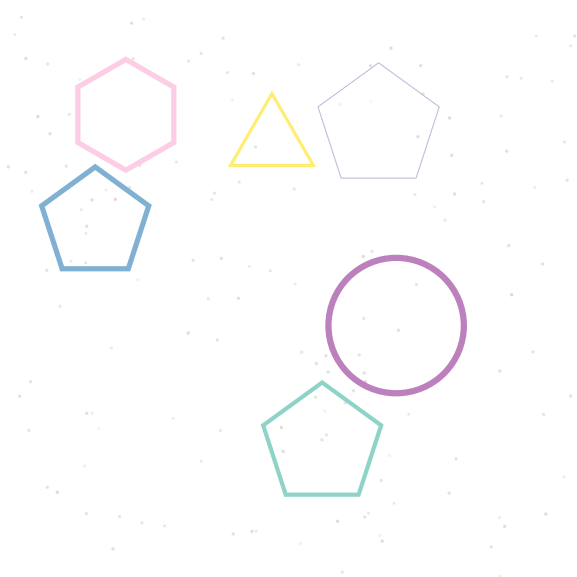[{"shape": "pentagon", "thickness": 2, "radius": 0.54, "center": [0.558, 0.229]}, {"shape": "pentagon", "thickness": 0.5, "radius": 0.55, "center": [0.656, 0.78]}, {"shape": "pentagon", "thickness": 2.5, "radius": 0.49, "center": [0.165, 0.613]}, {"shape": "hexagon", "thickness": 2.5, "radius": 0.48, "center": [0.218, 0.8]}, {"shape": "circle", "thickness": 3, "radius": 0.59, "center": [0.686, 0.435]}, {"shape": "triangle", "thickness": 1.5, "radius": 0.41, "center": [0.471, 0.754]}]